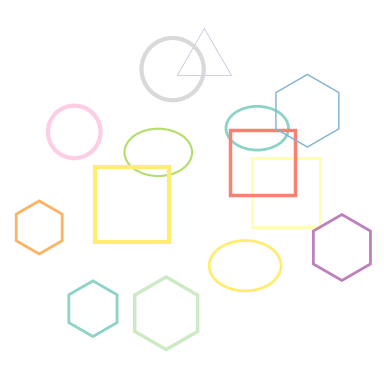[{"shape": "oval", "thickness": 2, "radius": 0.41, "center": [0.668, 0.667]}, {"shape": "hexagon", "thickness": 2, "radius": 0.36, "center": [0.241, 0.198]}, {"shape": "square", "thickness": 2, "radius": 0.44, "center": [0.742, 0.5]}, {"shape": "triangle", "thickness": 0.5, "radius": 0.41, "center": [0.531, 0.845]}, {"shape": "square", "thickness": 2.5, "radius": 0.42, "center": [0.681, 0.578]}, {"shape": "hexagon", "thickness": 1, "radius": 0.47, "center": [0.798, 0.712]}, {"shape": "hexagon", "thickness": 2, "radius": 0.34, "center": [0.102, 0.409]}, {"shape": "oval", "thickness": 1.5, "radius": 0.44, "center": [0.411, 0.604]}, {"shape": "circle", "thickness": 3, "radius": 0.34, "center": [0.193, 0.657]}, {"shape": "circle", "thickness": 3, "radius": 0.4, "center": [0.448, 0.821]}, {"shape": "hexagon", "thickness": 2, "radius": 0.43, "center": [0.888, 0.357]}, {"shape": "hexagon", "thickness": 2.5, "radius": 0.47, "center": [0.432, 0.186]}, {"shape": "oval", "thickness": 2, "radius": 0.47, "center": [0.637, 0.31]}, {"shape": "square", "thickness": 3, "radius": 0.48, "center": [0.343, 0.468]}]